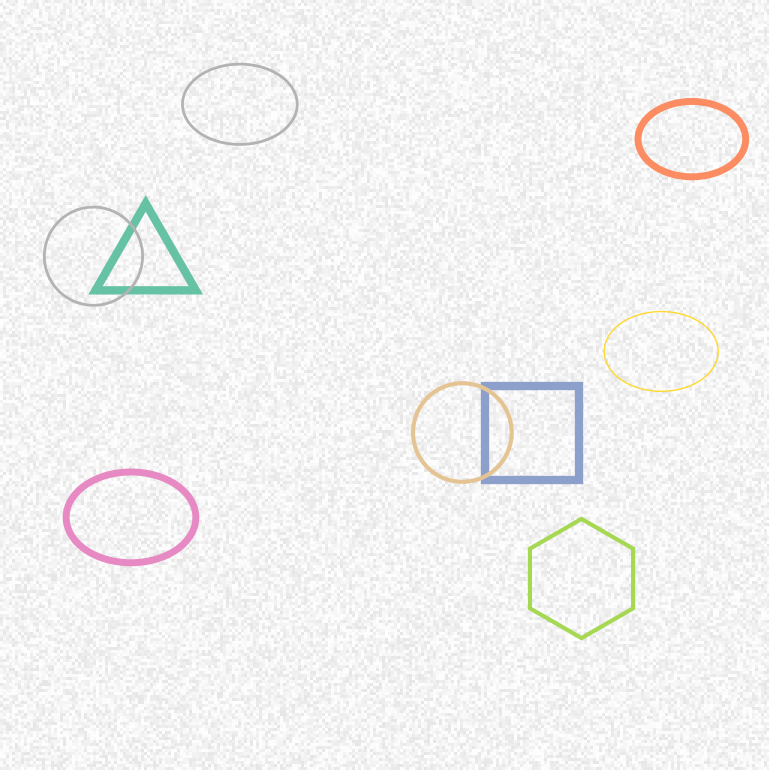[{"shape": "triangle", "thickness": 3, "radius": 0.38, "center": [0.189, 0.661]}, {"shape": "oval", "thickness": 2.5, "radius": 0.35, "center": [0.899, 0.819]}, {"shape": "square", "thickness": 3, "radius": 0.31, "center": [0.691, 0.437]}, {"shape": "oval", "thickness": 2.5, "radius": 0.42, "center": [0.17, 0.328]}, {"shape": "hexagon", "thickness": 1.5, "radius": 0.39, "center": [0.755, 0.249]}, {"shape": "oval", "thickness": 0.5, "radius": 0.37, "center": [0.859, 0.544]}, {"shape": "circle", "thickness": 1.5, "radius": 0.32, "center": [0.6, 0.438]}, {"shape": "circle", "thickness": 1, "radius": 0.32, "center": [0.121, 0.667]}, {"shape": "oval", "thickness": 1, "radius": 0.37, "center": [0.311, 0.865]}]